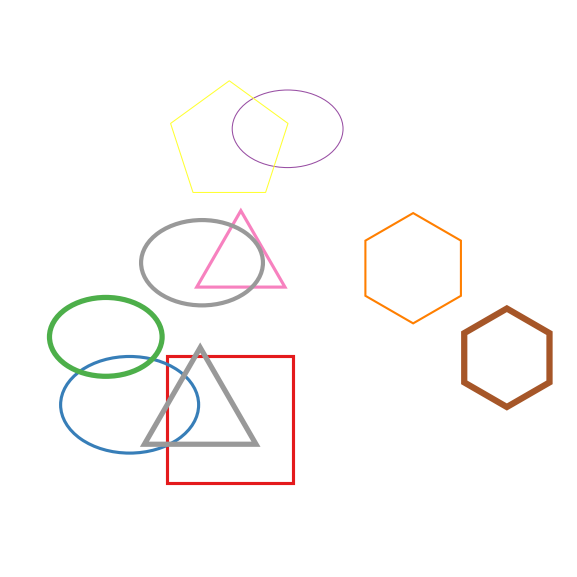[{"shape": "square", "thickness": 1.5, "radius": 0.55, "center": [0.399, 0.273]}, {"shape": "oval", "thickness": 1.5, "radius": 0.6, "center": [0.224, 0.298]}, {"shape": "oval", "thickness": 2.5, "radius": 0.49, "center": [0.183, 0.416]}, {"shape": "oval", "thickness": 0.5, "radius": 0.48, "center": [0.498, 0.776]}, {"shape": "hexagon", "thickness": 1, "radius": 0.48, "center": [0.715, 0.535]}, {"shape": "pentagon", "thickness": 0.5, "radius": 0.53, "center": [0.397, 0.752]}, {"shape": "hexagon", "thickness": 3, "radius": 0.43, "center": [0.878, 0.38]}, {"shape": "triangle", "thickness": 1.5, "radius": 0.44, "center": [0.417, 0.546]}, {"shape": "triangle", "thickness": 2.5, "radius": 0.56, "center": [0.347, 0.286]}, {"shape": "oval", "thickness": 2, "radius": 0.53, "center": [0.35, 0.544]}]